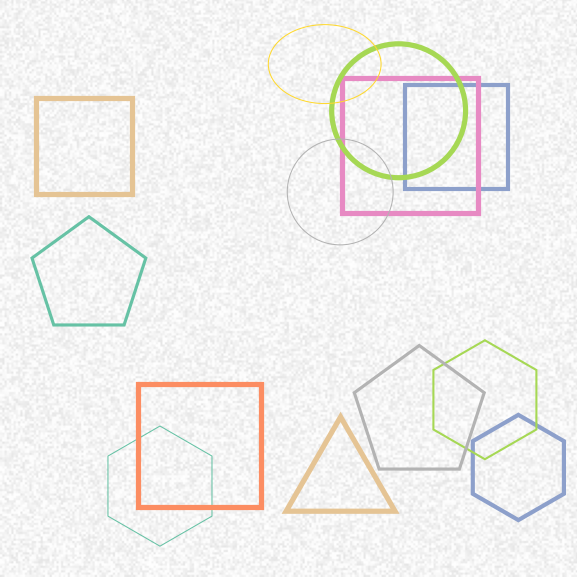[{"shape": "pentagon", "thickness": 1.5, "radius": 0.52, "center": [0.154, 0.52]}, {"shape": "hexagon", "thickness": 0.5, "radius": 0.52, "center": [0.277, 0.157]}, {"shape": "square", "thickness": 2.5, "radius": 0.53, "center": [0.346, 0.228]}, {"shape": "hexagon", "thickness": 2, "radius": 0.46, "center": [0.898, 0.19]}, {"shape": "square", "thickness": 2, "radius": 0.45, "center": [0.79, 0.762]}, {"shape": "square", "thickness": 2.5, "radius": 0.59, "center": [0.71, 0.747]}, {"shape": "circle", "thickness": 2.5, "radius": 0.58, "center": [0.69, 0.807]}, {"shape": "hexagon", "thickness": 1, "radius": 0.51, "center": [0.84, 0.307]}, {"shape": "oval", "thickness": 0.5, "radius": 0.49, "center": [0.562, 0.888]}, {"shape": "square", "thickness": 2.5, "radius": 0.42, "center": [0.145, 0.747]}, {"shape": "triangle", "thickness": 2.5, "radius": 0.54, "center": [0.59, 0.168]}, {"shape": "circle", "thickness": 0.5, "radius": 0.46, "center": [0.589, 0.667]}, {"shape": "pentagon", "thickness": 1.5, "radius": 0.59, "center": [0.726, 0.283]}]